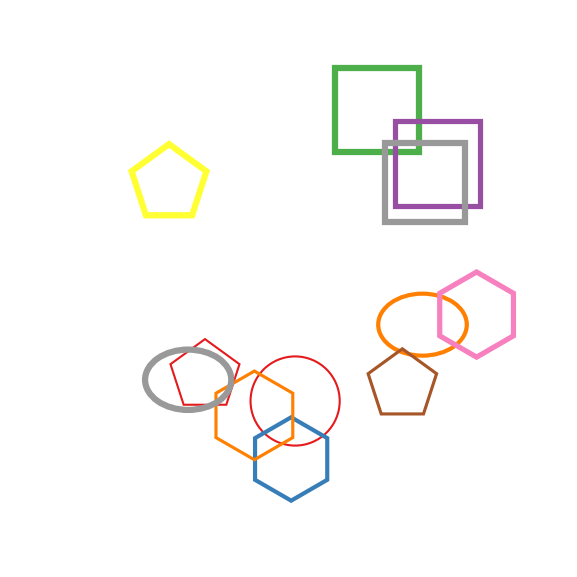[{"shape": "pentagon", "thickness": 1, "radius": 0.31, "center": [0.355, 0.349]}, {"shape": "circle", "thickness": 1, "radius": 0.39, "center": [0.511, 0.305]}, {"shape": "hexagon", "thickness": 2, "radius": 0.36, "center": [0.504, 0.204]}, {"shape": "square", "thickness": 3, "radius": 0.36, "center": [0.653, 0.809]}, {"shape": "square", "thickness": 2.5, "radius": 0.37, "center": [0.758, 0.715]}, {"shape": "oval", "thickness": 2, "radius": 0.38, "center": [0.732, 0.437]}, {"shape": "hexagon", "thickness": 1.5, "radius": 0.38, "center": [0.44, 0.28]}, {"shape": "pentagon", "thickness": 3, "radius": 0.34, "center": [0.293, 0.681]}, {"shape": "pentagon", "thickness": 1.5, "radius": 0.31, "center": [0.697, 0.333]}, {"shape": "hexagon", "thickness": 2.5, "radius": 0.37, "center": [0.825, 0.454]}, {"shape": "square", "thickness": 3, "radius": 0.34, "center": [0.736, 0.683]}, {"shape": "oval", "thickness": 3, "radius": 0.37, "center": [0.326, 0.342]}]